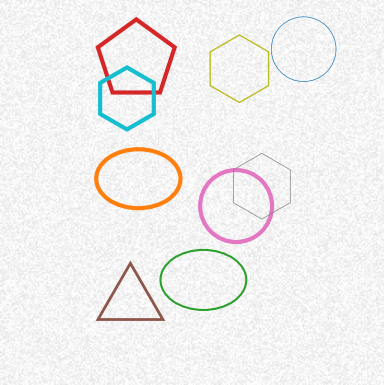[{"shape": "circle", "thickness": 0.5, "radius": 0.42, "center": [0.789, 0.872]}, {"shape": "oval", "thickness": 3, "radius": 0.55, "center": [0.359, 0.536]}, {"shape": "oval", "thickness": 1.5, "radius": 0.56, "center": [0.528, 0.273]}, {"shape": "pentagon", "thickness": 3, "radius": 0.52, "center": [0.354, 0.845]}, {"shape": "triangle", "thickness": 2, "radius": 0.49, "center": [0.339, 0.219]}, {"shape": "circle", "thickness": 3, "radius": 0.47, "center": [0.613, 0.465]}, {"shape": "hexagon", "thickness": 0.5, "radius": 0.43, "center": [0.68, 0.516]}, {"shape": "hexagon", "thickness": 1, "radius": 0.44, "center": [0.622, 0.822]}, {"shape": "hexagon", "thickness": 3, "radius": 0.4, "center": [0.33, 0.744]}]